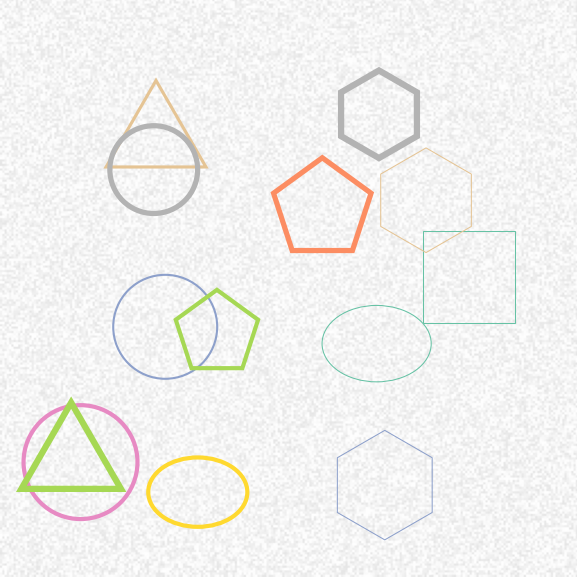[{"shape": "square", "thickness": 0.5, "radius": 0.4, "center": [0.813, 0.519]}, {"shape": "oval", "thickness": 0.5, "radius": 0.47, "center": [0.652, 0.404]}, {"shape": "pentagon", "thickness": 2.5, "radius": 0.44, "center": [0.558, 0.637]}, {"shape": "hexagon", "thickness": 0.5, "radius": 0.47, "center": [0.666, 0.159]}, {"shape": "circle", "thickness": 1, "radius": 0.45, "center": [0.286, 0.433]}, {"shape": "circle", "thickness": 2, "radius": 0.49, "center": [0.139, 0.199]}, {"shape": "pentagon", "thickness": 2, "radius": 0.37, "center": [0.376, 0.422]}, {"shape": "triangle", "thickness": 3, "radius": 0.5, "center": [0.123, 0.202]}, {"shape": "oval", "thickness": 2, "radius": 0.43, "center": [0.343, 0.147]}, {"shape": "triangle", "thickness": 1.5, "radius": 0.5, "center": [0.27, 0.76]}, {"shape": "hexagon", "thickness": 0.5, "radius": 0.45, "center": [0.738, 0.652]}, {"shape": "circle", "thickness": 2.5, "radius": 0.38, "center": [0.266, 0.705]}, {"shape": "hexagon", "thickness": 3, "radius": 0.38, "center": [0.656, 0.801]}]